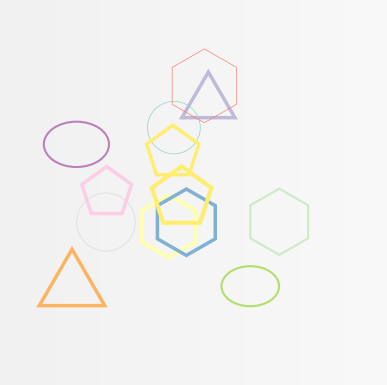[{"shape": "circle", "thickness": 0.5, "radius": 0.34, "center": [0.449, 0.669]}, {"shape": "hexagon", "thickness": 3, "radius": 0.4, "center": [0.436, 0.412]}, {"shape": "triangle", "thickness": 2.5, "radius": 0.39, "center": [0.538, 0.734]}, {"shape": "hexagon", "thickness": 0.5, "radius": 0.48, "center": [0.527, 0.777]}, {"shape": "hexagon", "thickness": 2.5, "radius": 0.43, "center": [0.481, 0.423]}, {"shape": "triangle", "thickness": 2.5, "radius": 0.49, "center": [0.186, 0.255]}, {"shape": "oval", "thickness": 1.5, "radius": 0.37, "center": [0.646, 0.257]}, {"shape": "pentagon", "thickness": 2.5, "radius": 0.34, "center": [0.275, 0.5]}, {"shape": "circle", "thickness": 0.5, "radius": 0.38, "center": [0.273, 0.423]}, {"shape": "oval", "thickness": 1.5, "radius": 0.42, "center": [0.197, 0.625]}, {"shape": "hexagon", "thickness": 1.5, "radius": 0.43, "center": [0.721, 0.424]}, {"shape": "pentagon", "thickness": 3, "radius": 0.4, "center": [0.469, 0.487]}, {"shape": "pentagon", "thickness": 2.5, "radius": 0.36, "center": [0.446, 0.604]}]